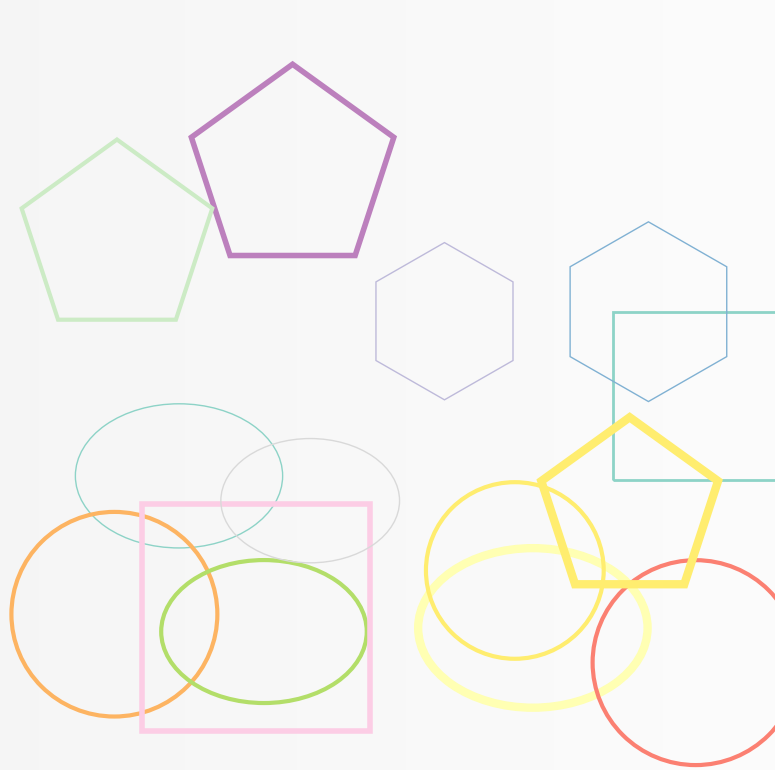[{"shape": "square", "thickness": 1, "radius": 0.55, "center": [0.9, 0.485]}, {"shape": "oval", "thickness": 0.5, "radius": 0.67, "center": [0.231, 0.382]}, {"shape": "oval", "thickness": 3, "radius": 0.74, "center": [0.688, 0.185]}, {"shape": "hexagon", "thickness": 0.5, "radius": 0.51, "center": [0.574, 0.583]}, {"shape": "circle", "thickness": 1.5, "radius": 0.67, "center": [0.898, 0.139]}, {"shape": "hexagon", "thickness": 0.5, "radius": 0.58, "center": [0.837, 0.595]}, {"shape": "circle", "thickness": 1.5, "radius": 0.66, "center": [0.148, 0.202]}, {"shape": "oval", "thickness": 1.5, "radius": 0.66, "center": [0.341, 0.18]}, {"shape": "square", "thickness": 2, "radius": 0.74, "center": [0.33, 0.198]}, {"shape": "oval", "thickness": 0.5, "radius": 0.58, "center": [0.4, 0.35]}, {"shape": "pentagon", "thickness": 2, "radius": 0.69, "center": [0.378, 0.779]}, {"shape": "pentagon", "thickness": 1.5, "radius": 0.65, "center": [0.151, 0.689]}, {"shape": "pentagon", "thickness": 3, "radius": 0.6, "center": [0.812, 0.338]}, {"shape": "circle", "thickness": 1.5, "radius": 0.57, "center": [0.664, 0.259]}]